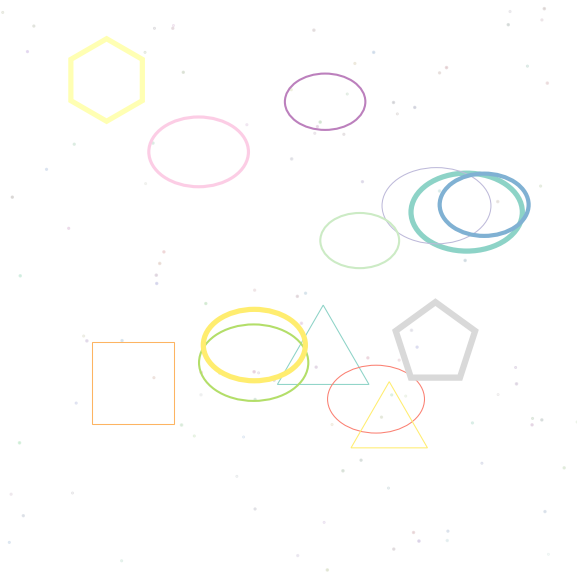[{"shape": "triangle", "thickness": 0.5, "radius": 0.46, "center": [0.56, 0.379]}, {"shape": "oval", "thickness": 2.5, "radius": 0.48, "center": [0.808, 0.632]}, {"shape": "hexagon", "thickness": 2.5, "radius": 0.36, "center": [0.185, 0.861]}, {"shape": "oval", "thickness": 0.5, "radius": 0.47, "center": [0.756, 0.643]}, {"shape": "oval", "thickness": 0.5, "radius": 0.42, "center": [0.651, 0.308]}, {"shape": "oval", "thickness": 2, "radius": 0.39, "center": [0.838, 0.645]}, {"shape": "square", "thickness": 0.5, "radius": 0.36, "center": [0.23, 0.336]}, {"shape": "oval", "thickness": 1, "radius": 0.47, "center": [0.439, 0.371]}, {"shape": "oval", "thickness": 1.5, "radius": 0.43, "center": [0.344, 0.736]}, {"shape": "pentagon", "thickness": 3, "radius": 0.36, "center": [0.754, 0.404]}, {"shape": "oval", "thickness": 1, "radius": 0.35, "center": [0.563, 0.823]}, {"shape": "oval", "thickness": 1, "radius": 0.34, "center": [0.623, 0.583]}, {"shape": "triangle", "thickness": 0.5, "radius": 0.38, "center": [0.674, 0.262]}, {"shape": "oval", "thickness": 2.5, "radius": 0.44, "center": [0.44, 0.402]}]